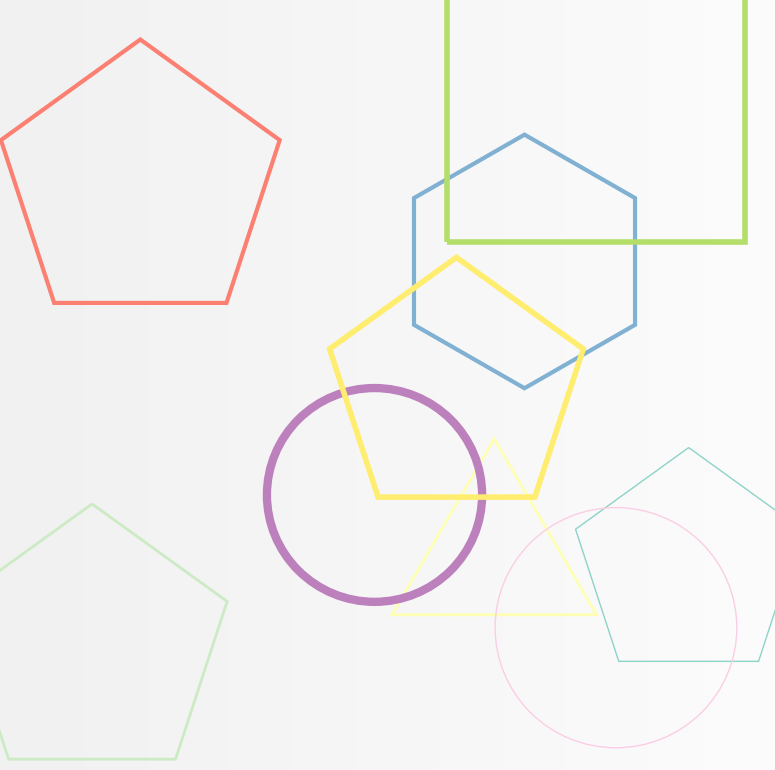[{"shape": "pentagon", "thickness": 0.5, "radius": 0.77, "center": [0.889, 0.265]}, {"shape": "triangle", "thickness": 1, "radius": 0.76, "center": [0.638, 0.278]}, {"shape": "pentagon", "thickness": 1.5, "radius": 0.95, "center": [0.181, 0.76]}, {"shape": "hexagon", "thickness": 1.5, "radius": 0.82, "center": [0.677, 0.66]}, {"shape": "square", "thickness": 2, "radius": 0.96, "center": [0.769, 0.878]}, {"shape": "circle", "thickness": 0.5, "radius": 0.78, "center": [0.795, 0.185]}, {"shape": "circle", "thickness": 3, "radius": 0.69, "center": [0.483, 0.357]}, {"shape": "pentagon", "thickness": 1, "radius": 0.92, "center": [0.119, 0.162]}, {"shape": "pentagon", "thickness": 2, "radius": 0.86, "center": [0.589, 0.494]}]